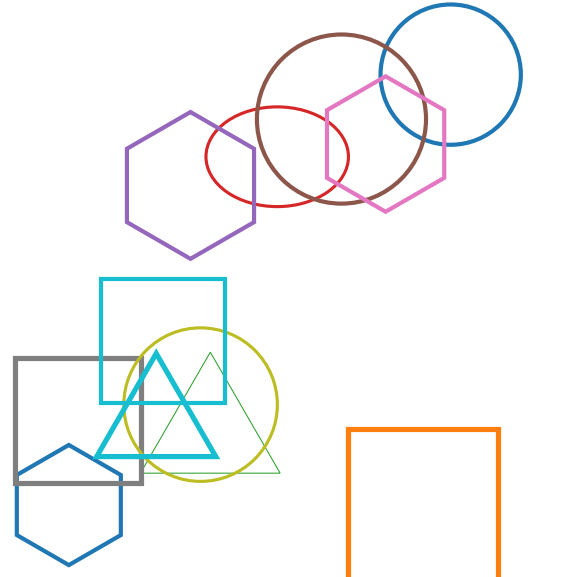[{"shape": "hexagon", "thickness": 2, "radius": 0.52, "center": [0.119, 0.125]}, {"shape": "circle", "thickness": 2, "radius": 0.61, "center": [0.78, 0.87]}, {"shape": "square", "thickness": 2.5, "radius": 0.65, "center": [0.732, 0.126]}, {"shape": "triangle", "thickness": 0.5, "radius": 0.7, "center": [0.364, 0.25]}, {"shape": "oval", "thickness": 1.5, "radius": 0.62, "center": [0.48, 0.728]}, {"shape": "hexagon", "thickness": 2, "radius": 0.64, "center": [0.33, 0.678]}, {"shape": "circle", "thickness": 2, "radius": 0.73, "center": [0.591, 0.793]}, {"shape": "hexagon", "thickness": 2, "radius": 0.59, "center": [0.668, 0.75]}, {"shape": "square", "thickness": 2.5, "radius": 0.54, "center": [0.135, 0.271]}, {"shape": "circle", "thickness": 1.5, "radius": 0.66, "center": [0.347, 0.299]}, {"shape": "triangle", "thickness": 2.5, "radius": 0.6, "center": [0.271, 0.268]}, {"shape": "square", "thickness": 2, "radius": 0.54, "center": [0.282, 0.408]}]